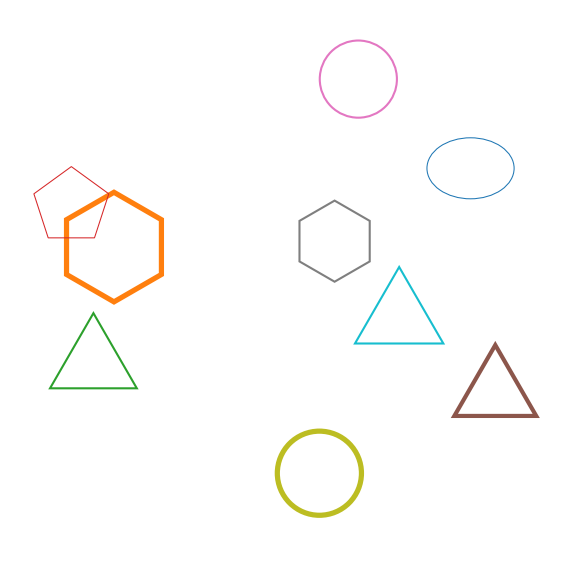[{"shape": "oval", "thickness": 0.5, "radius": 0.38, "center": [0.815, 0.708]}, {"shape": "hexagon", "thickness": 2.5, "radius": 0.47, "center": [0.197, 0.571]}, {"shape": "triangle", "thickness": 1, "radius": 0.43, "center": [0.162, 0.37]}, {"shape": "pentagon", "thickness": 0.5, "radius": 0.34, "center": [0.124, 0.642]}, {"shape": "triangle", "thickness": 2, "radius": 0.41, "center": [0.858, 0.32]}, {"shape": "circle", "thickness": 1, "radius": 0.33, "center": [0.62, 0.862]}, {"shape": "hexagon", "thickness": 1, "radius": 0.35, "center": [0.579, 0.582]}, {"shape": "circle", "thickness": 2.5, "radius": 0.36, "center": [0.553, 0.18]}, {"shape": "triangle", "thickness": 1, "radius": 0.44, "center": [0.691, 0.448]}]